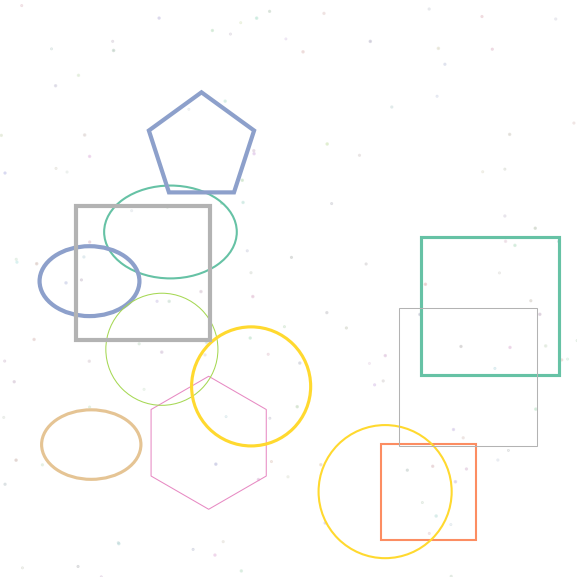[{"shape": "square", "thickness": 1.5, "radius": 0.6, "center": [0.849, 0.469]}, {"shape": "oval", "thickness": 1, "radius": 0.57, "center": [0.295, 0.597]}, {"shape": "square", "thickness": 1, "radius": 0.41, "center": [0.742, 0.147]}, {"shape": "oval", "thickness": 2, "radius": 0.43, "center": [0.155, 0.512]}, {"shape": "pentagon", "thickness": 2, "radius": 0.48, "center": [0.349, 0.743]}, {"shape": "hexagon", "thickness": 0.5, "radius": 0.58, "center": [0.361, 0.232]}, {"shape": "circle", "thickness": 0.5, "radius": 0.49, "center": [0.28, 0.394]}, {"shape": "circle", "thickness": 1, "radius": 0.58, "center": [0.667, 0.148]}, {"shape": "circle", "thickness": 1.5, "radius": 0.52, "center": [0.435, 0.33]}, {"shape": "oval", "thickness": 1.5, "radius": 0.43, "center": [0.158, 0.229]}, {"shape": "square", "thickness": 2, "radius": 0.58, "center": [0.247, 0.527]}, {"shape": "square", "thickness": 0.5, "radius": 0.6, "center": [0.81, 0.346]}]